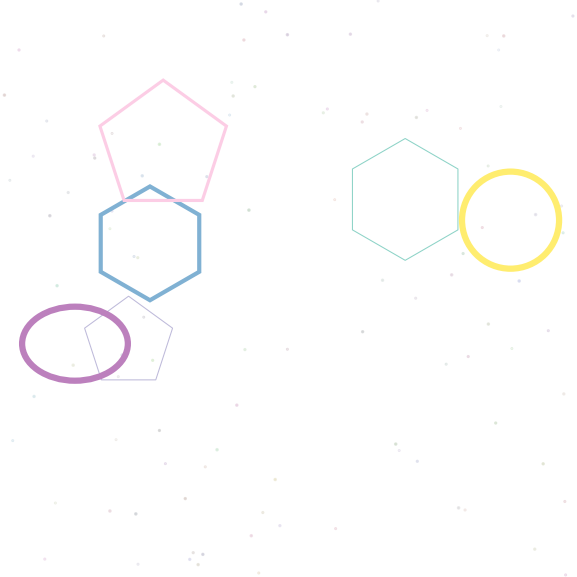[{"shape": "hexagon", "thickness": 0.5, "radius": 0.53, "center": [0.702, 0.654]}, {"shape": "pentagon", "thickness": 0.5, "radius": 0.4, "center": [0.223, 0.406]}, {"shape": "hexagon", "thickness": 2, "radius": 0.49, "center": [0.26, 0.578]}, {"shape": "pentagon", "thickness": 1.5, "radius": 0.58, "center": [0.283, 0.745]}, {"shape": "oval", "thickness": 3, "radius": 0.46, "center": [0.13, 0.404]}, {"shape": "circle", "thickness": 3, "radius": 0.42, "center": [0.884, 0.618]}]